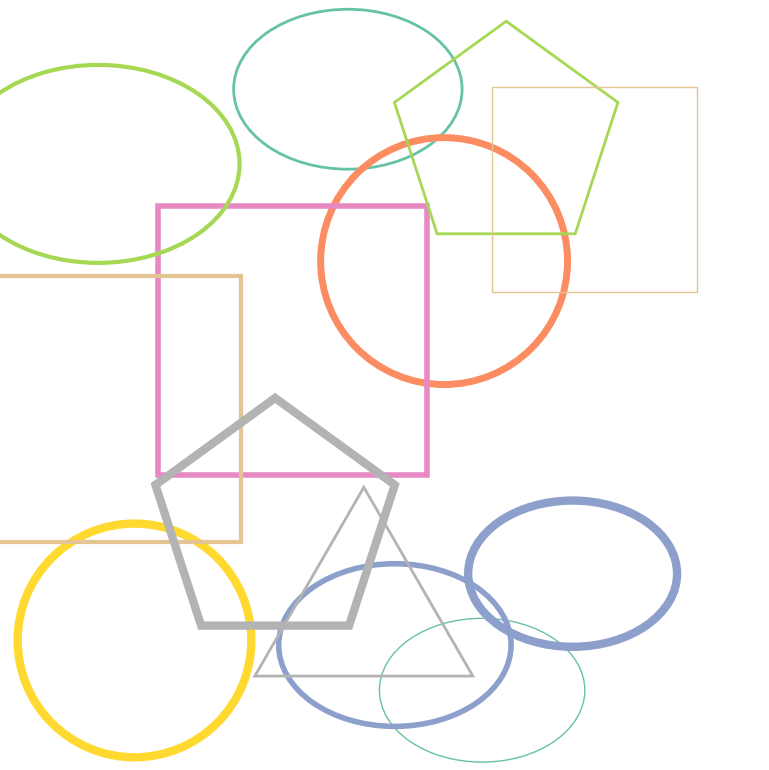[{"shape": "oval", "thickness": 0.5, "radius": 0.67, "center": [0.626, 0.104]}, {"shape": "oval", "thickness": 1, "radius": 0.74, "center": [0.452, 0.884]}, {"shape": "circle", "thickness": 2.5, "radius": 0.8, "center": [0.577, 0.661]}, {"shape": "oval", "thickness": 3, "radius": 0.68, "center": [0.744, 0.255]}, {"shape": "oval", "thickness": 2, "radius": 0.75, "center": [0.513, 0.162]}, {"shape": "square", "thickness": 2, "radius": 0.87, "center": [0.38, 0.558]}, {"shape": "oval", "thickness": 1.5, "radius": 0.92, "center": [0.127, 0.787]}, {"shape": "pentagon", "thickness": 1, "radius": 0.76, "center": [0.657, 0.82]}, {"shape": "circle", "thickness": 3, "radius": 0.76, "center": [0.175, 0.168]}, {"shape": "square", "thickness": 0.5, "radius": 0.67, "center": [0.772, 0.754]}, {"shape": "square", "thickness": 1.5, "radius": 0.86, "center": [0.141, 0.469]}, {"shape": "pentagon", "thickness": 3, "radius": 0.82, "center": [0.357, 0.32]}, {"shape": "triangle", "thickness": 1, "radius": 0.82, "center": [0.473, 0.204]}]